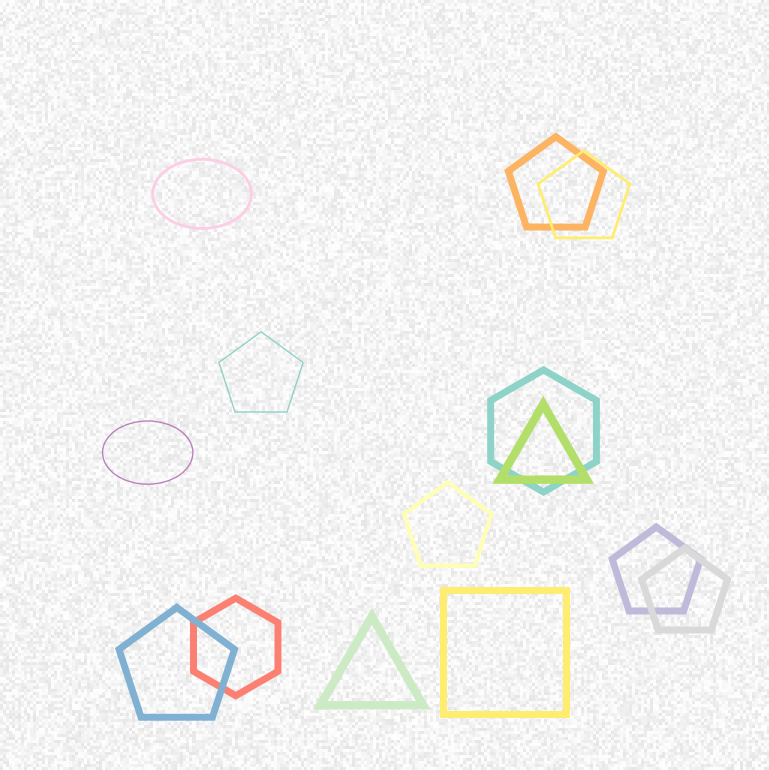[{"shape": "hexagon", "thickness": 2.5, "radius": 0.4, "center": [0.706, 0.44]}, {"shape": "pentagon", "thickness": 0.5, "radius": 0.29, "center": [0.339, 0.511]}, {"shape": "pentagon", "thickness": 1.5, "radius": 0.3, "center": [0.582, 0.314]}, {"shape": "pentagon", "thickness": 2.5, "radius": 0.3, "center": [0.852, 0.255]}, {"shape": "hexagon", "thickness": 2.5, "radius": 0.32, "center": [0.306, 0.16]}, {"shape": "pentagon", "thickness": 2.5, "radius": 0.39, "center": [0.23, 0.132]}, {"shape": "pentagon", "thickness": 2.5, "radius": 0.32, "center": [0.722, 0.758]}, {"shape": "triangle", "thickness": 3, "radius": 0.33, "center": [0.705, 0.41]}, {"shape": "oval", "thickness": 1, "radius": 0.32, "center": [0.262, 0.748]}, {"shape": "pentagon", "thickness": 2.5, "radius": 0.29, "center": [0.889, 0.229]}, {"shape": "oval", "thickness": 0.5, "radius": 0.29, "center": [0.192, 0.412]}, {"shape": "triangle", "thickness": 3, "radius": 0.39, "center": [0.483, 0.123]}, {"shape": "square", "thickness": 2.5, "radius": 0.4, "center": [0.655, 0.153]}, {"shape": "pentagon", "thickness": 1, "radius": 0.31, "center": [0.758, 0.742]}]